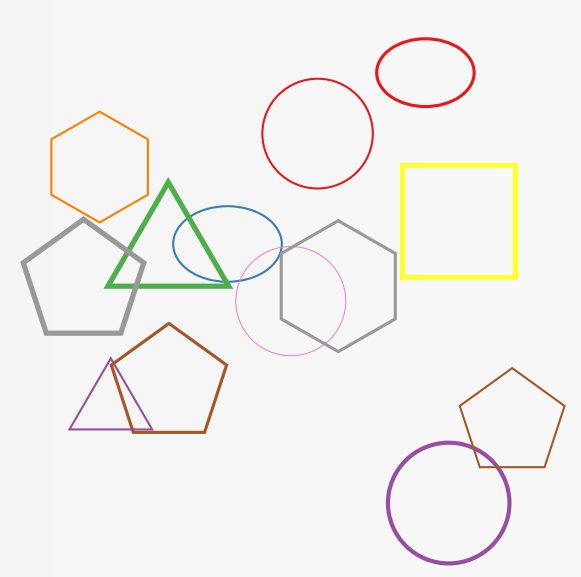[{"shape": "circle", "thickness": 1, "radius": 0.48, "center": [0.546, 0.768]}, {"shape": "oval", "thickness": 1.5, "radius": 0.42, "center": [0.732, 0.873]}, {"shape": "oval", "thickness": 1, "radius": 0.47, "center": [0.391, 0.577]}, {"shape": "triangle", "thickness": 2.5, "radius": 0.6, "center": [0.29, 0.564]}, {"shape": "circle", "thickness": 2, "radius": 0.52, "center": [0.772, 0.128]}, {"shape": "triangle", "thickness": 1, "radius": 0.41, "center": [0.191, 0.297]}, {"shape": "hexagon", "thickness": 1, "radius": 0.48, "center": [0.171, 0.71]}, {"shape": "square", "thickness": 2.5, "radius": 0.49, "center": [0.789, 0.617]}, {"shape": "pentagon", "thickness": 1.5, "radius": 0.52, "center": [0.291, 0.335]}, {"shape": "pentagon", "thickness": 1, "radius": 0.47, "center": [0.881, 0.267]}, {"shape": "circle", "thickness": 0.5, "radius": 0.47, "center": [0.5, 0.478]}, {"shape": "hexagon", "thickness": 1.5, "radius": 0.57, "center": [0.582, 0.504]}, {"shape": "pentagon", "thickness": 2.5, "radius": 0.54, "center": [0.144, 0.51]}]